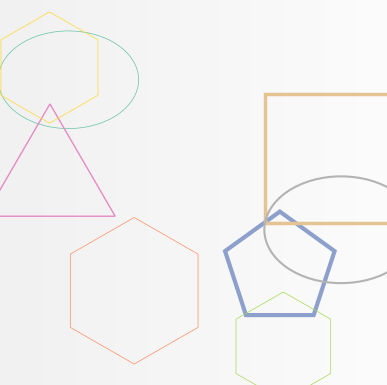[{"shape": "oval", "thickness": 0.5, "radius": 0.91, "center": [0.177, 0.793]}, {"shape": "hexagon", "thickness": 0.5, "radius": 0.95, "center": [0.346, 0.245]}, {"shape": "pentagon", "thickness": 3, "radius": 0.74, "center": [0.722, 0.302]}, {"shape": "triangle", "thickness": 1, "radius": 0.97, "center": [0.129, 0.536]}, {"shape": "hexagon", "thickness": 0.5, "radius": 0.71, "center": [0.731, 0.1]}, {"shape": "hexagon", "thickness": 0.5, "radius": 0.72, "center": [0.128, 0.825]}, {"shape": "square", "thickness": 2.5, "radius": 0.84, "center": [0.852, 0.587]}, {"shape": "oval", "thickness": 1.5, "radius": 0.99, "center": [0.88, 0.403]}]